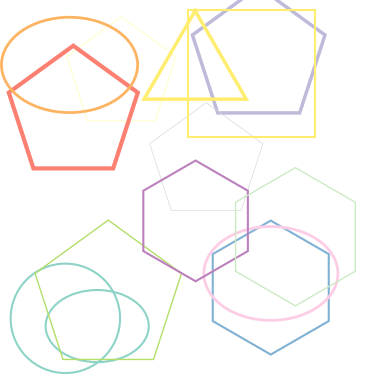[{"shape": "circle", "thickness": 1.5, "radius": 0.71, "center": [0.17, 0.173]}, {"shape": "oval", "thickness": 1.5, "radius": 0.67, "center": [0.252, 0.153]}, {"shape": "pentagon", "thickness": 0.5, "radius": 0.75, "center": [0.315, 0.807]}, {"shape": "pentagon", "thickness": 2.5, "radius": 0.91, "center": [0.672, 0.853]}, {"shape": "pentagon", "thickness": 3, "radius": 0.88, "center": [0.19, 0.705]}, {"shape": "hexagon", "thickness": 1.5, "radius": 0.87, "center": [0.703, 0.253]}, {"shape": "oval", "thickness": 2, "radius": 0.88, "center": [0.181, 0.831]}, {"shape": "pentagon", "thickness": 1, "radius": 1.0, "center": [0.281, 0.228]}, {"shape": "oval", "thickness": 2, "radius": 0.87, "center": [0.704, 0.29]}, {"shape": "pentagon", "thickness": 0.5, "radius": 0.77, "center": [0.536, 0.579]}, {"shape": "hexagon", "thickness": 1.5, "radius": 0.78, "center": [0.508, 0.426]}, {"shape": "hexagon", "thickness": 1, "radius": 0.9, "center": [0.767, 0.385]}, {"shape": "square", "thickness": 1.5, "radius": 0.82, "center": [0.653, 0.809]}, {"shape": "triangle", "thickness": 2.5, "radius": 0.77, "center": [0.507, 0.819]}]